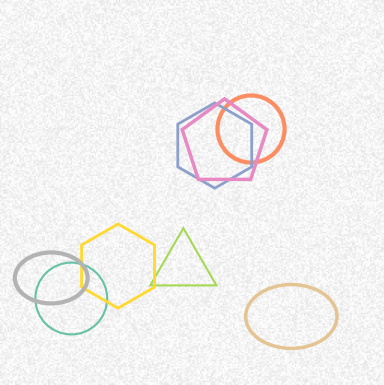[{"shape": "circle", "thickness": 1.5, "radius": 0.47, "center": [0.185, 0.225]}, {"shape": "circle", "thickness": 3, "radius": 0.44, "center": [0.652, 0.665]}, {"shape": "hexagon", "thickness": 2, "radius": 0.55, "center": [0.558, 0.622]}, {"shape": "pentagon", "thickness": 2.5, "radius": 0.58, "center": [0.583, 0.628]}, {"shape": "triangle", "thickness": 1.5, "radius": 0.5, "center": [0.476, 0.308]}, {"shape": "hexagon", "thickness": 2, "radius": 0.55, "center": [0.307, 0.309]}, {"shape": "oval", "thickness": 2.5, "radius": 0.59, "center": [0.757, 0.178]}, {"shape": "oval", "thickness": 3, "radius": 0.47, "center": [0.133, 0.278]}]